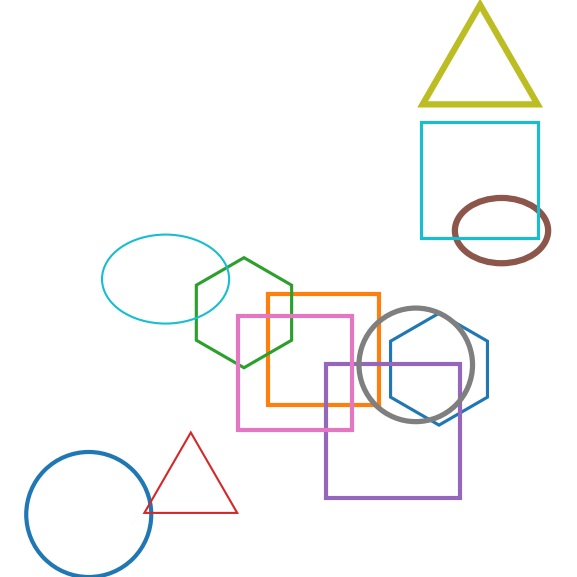[{"shape": "circle", "thickness": 2, "radius": 0.54, "center": [0.154, 0.108]}, {"shape": "hexagon", "thickness": 1.5, "radius": 0.48, "center": [0.76, 0.36]}, {"shape": "square", "thickness": 2, "radius": 0.48, "center": [0.56, 0.394]}, {"shape": "hexagon", "thickness": 1.5, "radius": 0.48, "center": [0.422, 0.458]}, {"shape": "triangle", "thickness": 1, "radius": 0.46, "center": [0.33, 0.157]}, {"shape": "square", "thickness": 2, "radius": 0.58, "center": [0.68, 0.253]}, {"shape": "oval", "thickness": 3, "radius": 0.4, "center": [0.868, 0.6]}, {"shape": "square", "thickness": 2, "radius": 0.49, "center": [0.511, 0.354]}, {"shape": "circle", "thickness": 2.5, "radius": 0.49, "center": [0.72, 0.367]}, {"shape": "triangle", "thickness": 3, "radius": 0.57, "center": [0.831, 0.876]}, {"shape": "square", "thickness": 1.5, "radius": 0.5, "center": [0.83, 0.687]}, {"shape": "oval", "thickness": 1, "radius": 0.55, "center": [0.287, 0.516]}]